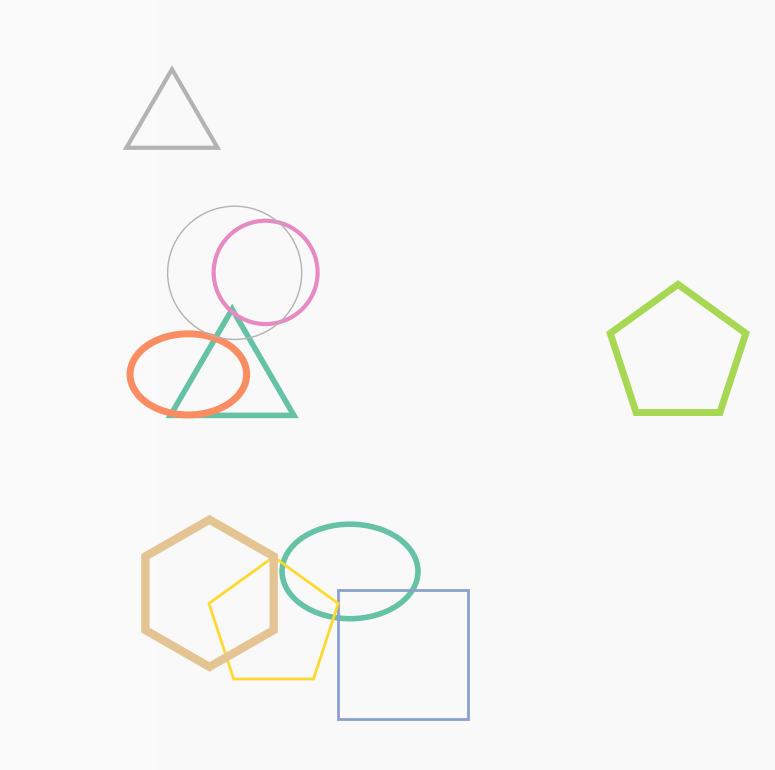[{"shape": "oval", "thickness": 2, "radius": 0.44, "center": [0.452, 0.258]}, {"shape": "triangle", "thickness": 2, "radius": 0.46, "center": [0.3, 0.507]}, {"shape": "oval", "thickness": 2.5, "radius": 0.38, "center": [0.243, 0.514]}, {"shape": "square", "thickness": 1, "radius": 0.42, "center": [0.52, 0.15]}, {"shape": "circle", "thickness": 1.5, "radius": 0.34, "center": [0.343, 0.646]}, {"shape": "pentagon", "thickness": 2.5, "radius": 0.46, "center": [0.875, 0.539]}, {"shape": "pentagon", "thickness": 1, "radius": 0.44, "center": [0.353, 0.189]}, {"shape": "hexagon", "thickness": 3, "radius": 0.48, "center": [0.27, 0.23]}, {"shape": "triangle", "thickness": 1.5, "radius": 0.34, "center": [0.222, 0.842]}, {"shape": "circle", "thickness": 0.5, "radius": 0.43, "center": [0.303, 0.646]}]